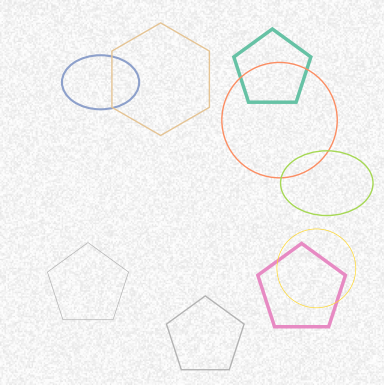[{"shape": "pentagon", "thickness": 2.5, "radius": 0.53, "center": [0.707, 0.82]}, {"shape": "circle", "thickness": 1, "radius": 0.75, "center": [0.726, 0.688]}, {"shape": "oval", "thickness": 1.5, "radius": 0.5, "center": [0.261, 0.786]}, {"shape": "pentagon", "thickness": 2.5, "radius": 0.6, "center": [0.783, 0.248]}, {"shape": "oval", "thickness": 1, "radius": 0.6, "center": [0.849, 0.524]}, {"shape": "circle", "thickness": 0.5, "radius": 0.51, "center": [0.822, 0.303]}, {"shape": "hexagon", "thickness": 1, "radius": 0.73, "center": [0.417, 0.794]}, {"shape": "pentagon", "thickness": 1, "radius": 0.53, "center": [0.533, 0.125]}, {"shape": "pentagon", "thickness": 0.5, "radius": 0.55, "center": [0.229, 0.259]}]